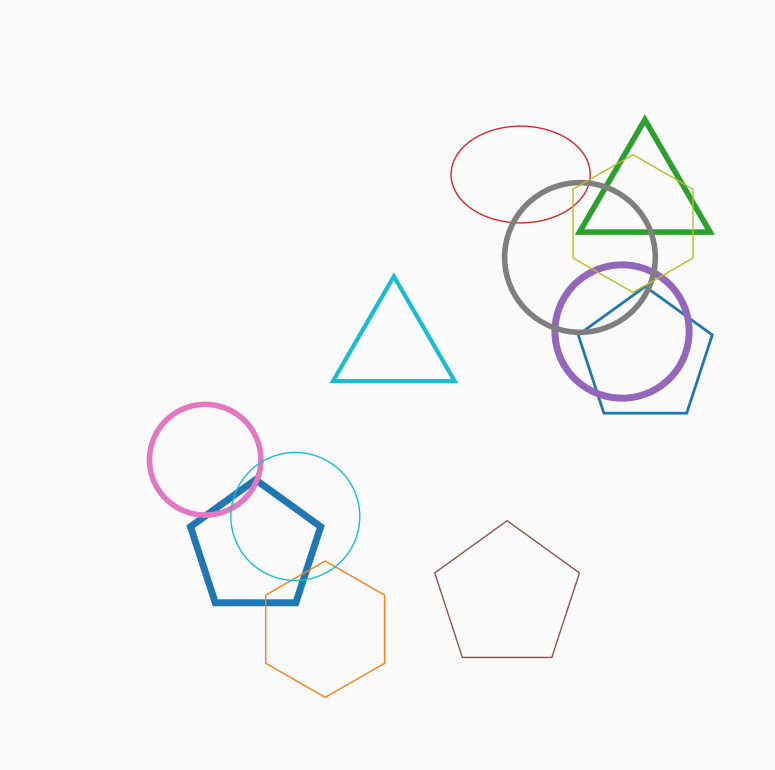[{"shape": "pentagon", "thickness": 1, "radius": 0.45, "center": [0.833, 0.537]}, {"shape": "pentagon", "thickness": 2.5, "radius": 0.44, "center": [0.33, 0.289]}, {"shape": "hexagon", "thickness": 0.5, "radius": 0.44, "center": [0.419, 0.183]}, {"shape": "triangle", "thickness": 2, "radius": 0.49, "center": [0.832, 0.747]}, {"shape": "oval", "thickness": 0.5, "radius": 0.45, "center": [0.672, 0.773]}, {"shape": "circle", "thickness": 2.5, "radius": 0.43, "center": [0.803, 0.569]}, {"shape": "pentagon", "thickness": 0.5, "radius": 0.49, "center": [0.654, 0.226]}, {"shape": "circle", "thickness": 2, "radius": 0.36, "center": [0.265, 0.403]}, {"shape": "circle", "thickness": 2, "radius": 0.49, "center": [0.748, 0.666]}, {"shape": "hexagon", "thickness": 0.5, "radius": 0.45, "center": [0.817, 0.71]}, {"shape": "triangle", "thickness": 1.5, "radius": 0.45, "center": [0.508, 0.55]}, {"shape": "circle", "thickness": 0.5, "radius": 0.42, "center": [0.381, 0.329]}]